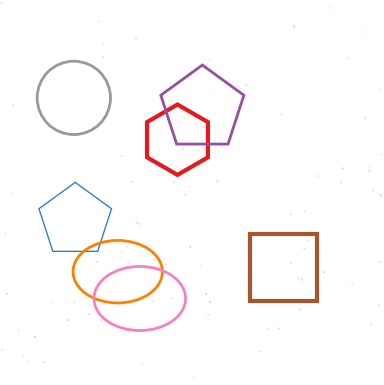[{"shape": "hexagon", "thickness": 3, "radius": 0.46, "center": [0.461, 0.637]}, {"shape": "pentagon", "thickness": 1, "radius": 0.5, "center": [0.195, 0.427]}, {"shape": "pentagon", "thickness": 2, "radius": 0.57, "center": [0.526, 0.718]}, {"shape": "oval", "thickness": 2, "radius": 0.58, "center": [0.306, 0.294]}, {"shape": "square", "thickness": 3, "radius": 0.43, "center": [0.736, 0.306]}, {"shape": "oval", "thickness": 2, "radius": 0.59, "center": [0.363, 0.225]}, {"shape": "circle", "thickness": 2, "radius": 0.48, "center": [0.192, 0.746]}]